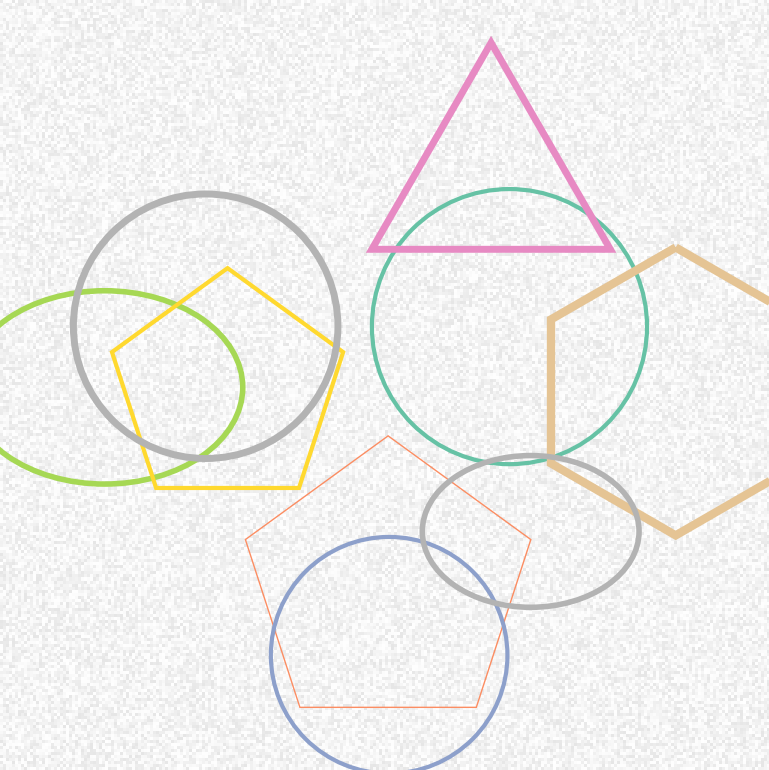[{"shape": "circle", "thickness": 1.5, "radius": 0.89, "center": [0.662, 0.576]}, {"shape": "pentagon", "thickness": 0.5, "radius": 0.97, "center": [0.504, 0.239]}, {"shape": "circle", "thickness": 1.5, "radius": 0.77, "center": [0.505, 0.149]}, {"shape": "triangle", "thickness": 2.5, "radius": 0.89, "center": [0.638, 0.766]}, {"shape": "oval", "thickness": 2, "radius": 0.9, "center": [0.136, 0.497]}, {"shape": "pentagon", "thickness": 1.5, "radius": 0.79, "center": [0.296, 0.494]}, {"shape": "hexagon", "thickness": 3, "radius": 0.93, "center": [0.878, 0.492]}, {"shape": "circle", "thickness": 2.5, "radius": 0.86, "center": [0.267, 0.576]}, {"shape": "oval", "thickness": 2, "radius": 0.7, "center": [0.689, 0.31]}]